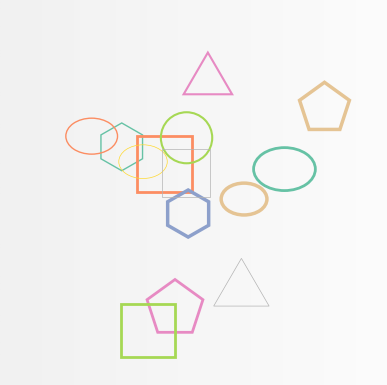[{"shape": "oval", "thickness": 2, "radius": 0.4, "center": [0.734, 0.561]}, {"shape": "hexagon", "thickness": 1, "radius": 0.31, "center": [0.314, 0.619]}, {"shape": "square", "thickness": 2, "radius": 0.36, "center": [0.424, 0.574]}, {"shape": "oval", "thickness": 1, "radius": 0.33, "center": [0.237, 0.646]}, {"shape": "hexagon", "thickness": 2.5, "radius": 0.31, "center": [0.486, 0.445]}, {"shape": "pentagon", "thickness": 2, "radius": 0.38, "center": [0.452, 0.198]}, {"shape": "triangle", "thickness": 1.5, "radius": 0.36, "center": [0.536, 0.791]}, {"shape": "square", "thickness": 2, "radius": 0.35, "center": [0.382, 0.142]}, {"shape": "circle", "thickness": 1.5, "radius": 0.33, "center": [0.481, 0.642]}, {"shape": "oval", "thickness": 0.5, "radius": 0.31, "center": [0.369, 0.58]}, {"shape": "oval", "thickness": 2.5, "radius": 0.3, "center": [0.63, 0.483]}, {"shape": "pentagon", "thickness": 2.5, "radius": 0.34, "center": [0.837, 0.719]}, {"shape": "square", "thickness": 0.5, "radius": 0.31, "center": [0.479, 0.55]}, {"shape": "triangle", "thickness": 0.5, "radius": 0.41, "center": [0.623, 0.246]}]